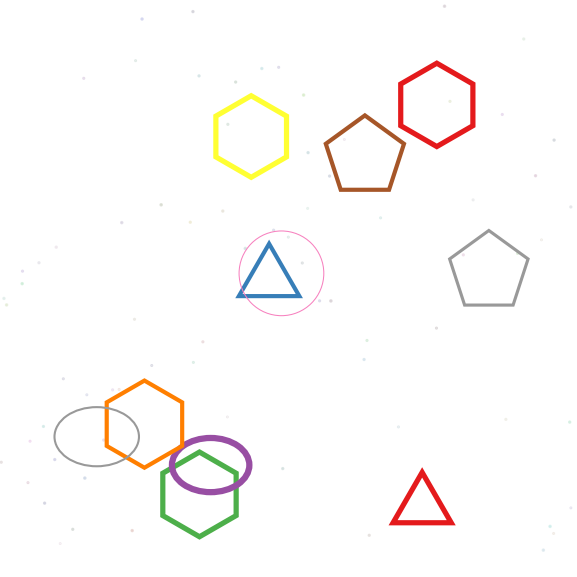[{"shape": "triangle", "thickness": 2.5, "radius": 0.29, "center": [0.731, 0.123]}, {"shape": "hexagon", "thickness": 2.5, "radius": 0.36, "center": [0.756, 0.818]}, {"shape": "triangle", "thickness": 2, "radius": 0.3, "center": [0.466, 0.517]}, {"shape": "hexagon", "thickness": 2.5, "radius": 0.37, "center": [0.345, 0.143]}, {"shape": "oval", "thickness": 3, "radius": 0.34, "center": [0.365, 0.194]}, {"shape": "hexagon", "thickness": 2, "radius": 0.38, "center": [0.25, 0.265]}, {"shape": "hexagon", "thickness": 2.5, "radius": 0.35, "center": [0.435, 0.763]}, {"shape": "pentagon", "thickness": 2, "radius": 0.36, "center": [0.632, 0.728]}, {"shape": "circle", "thickness": 0.5, "radius": 0.37, "center": [0.487, 0.526]}, {"shape": "pentagon", "thickness": 1.5, "radius": 0.36, "center": [0.847, 0.529]}, {"shape": "oval", "thickness": 1, "radius": 0.37, "center": [0.168, 0.243]}]